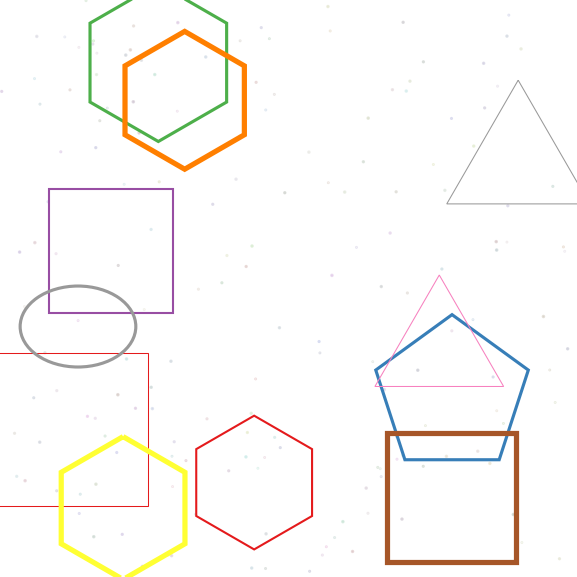[{"shape": "hexagon", "thickness": 1, "radius": 0.58, "center": [0.44, 0.164]}, {"shape": "square", "thickness": 0.5, "radius": 0.66, "center": [0.124, 0.255]}, {"shape": "pentagon", "thickness": 1.5, "radius": 0.69, "center": [0.783, 0.315]}, {"shape": "hexagon", "thickness": 1.5, "radius": 0.68, "center": [0.274, 0.891]}, {"shape": "square", "thickness": 1, "radius": 0.54, "center": [0.192, 0.565]}, {"shape": "hexagon", "thickness": 2.5, "radius": 0.6, "center": [0.32, 0.825]}, {"shape": "hexagon", "thickness": 2.5, "radius": 0.62, "center": [0.213, 0.119]}, {"shape": "square", "thickness": 2.5, "radius": 0.56, "center": [0.781, 0.138]}, {"shape": "triangle", "thickness": 0.5, "radius": 0.64, "center": [0.761, 0.394]}, {"shape": "oval", "thickness": 1.5, "radius": 0.5, "center": [0.135, 0.434]}, {"shape": "triangle", "thickness": 0.5, "radius": 0.71, "center": [0.897, 0.717]}]